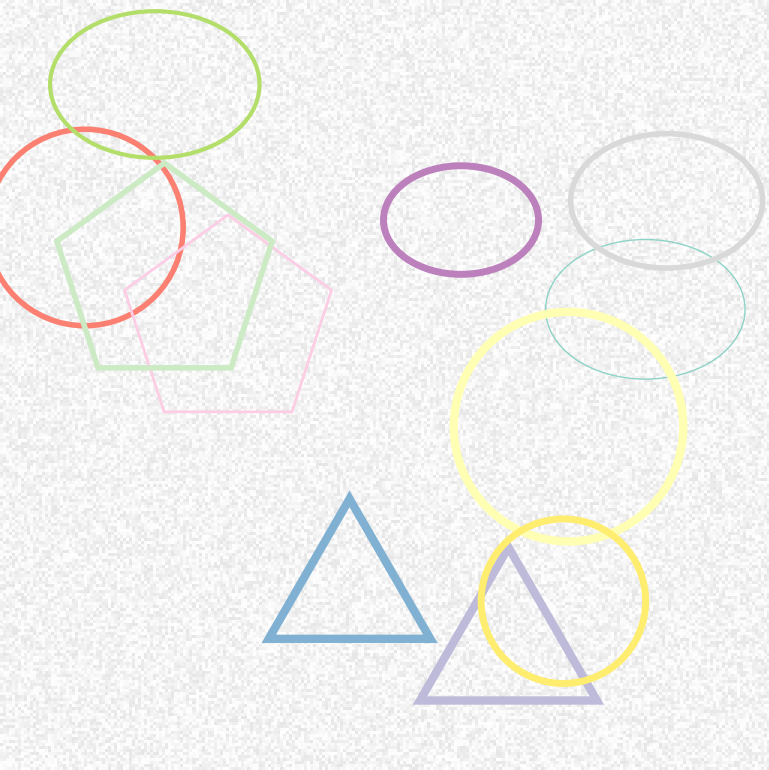[{"shape": "oval", "thickness": 0.5, "radius": 0.65, "center": [0.838, 0.598]}, {"shape": "circle", "thickness": 3, "radius": 0.75, "center": [0.738, 0.446]}, {"shape": "triangle", "thickness": 3, "radius": 0.66, "center": [0.66, 0.157]}, {"shape": "circle", "thickness": 2, "radius": 0.64, "center": [0.11, 0.705]}, {"shape": "triangle", "thickness": 3, "radius": 0.61, "center": [0.454, 0.231]}, {"shape": "oval", "thickness": 1.5, "radius": 0.68, "center": [0.201, 0.89]}, {"shape": "pentagon", "thickness": 1, "radius": 0.71, "center": [0.296, 0.58]}, {"shape": "oval", "thickness": 2, "radius": 0.62, "center": [0.866, 0.739]}, {"shape": "oval", "thickness": 2.5, "radius": 0.5, "center": [0.599, 0.714]}, {"shape": "pentagon", "thickness": 2, "radius": 0.74, "center": [0.214, 0.641]}, {"shape": "circle", "thickness": 2.5, "radius": 0.53, "center": [0.732, 0.219]}]